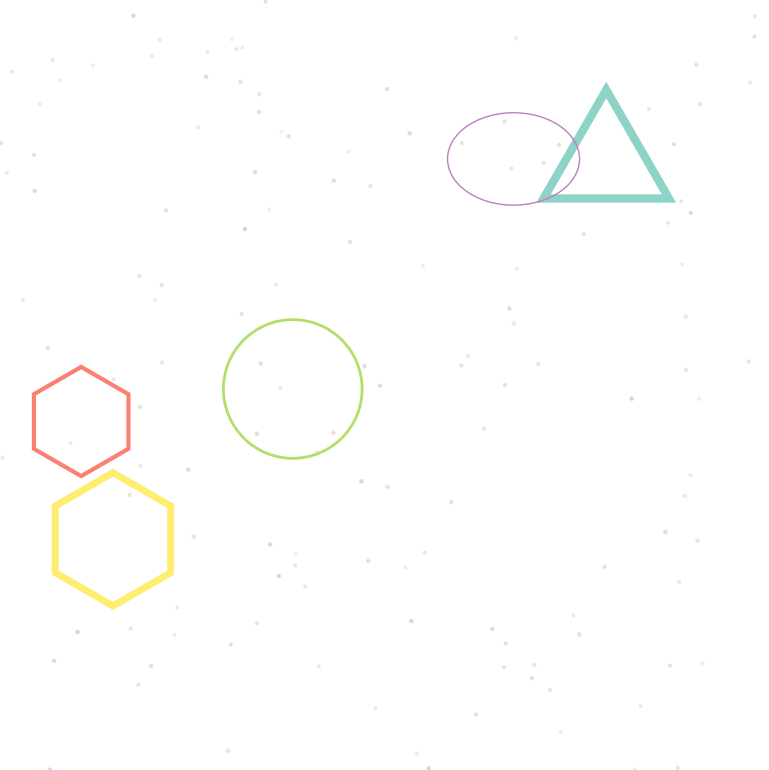[{"shape": "triangle", "thickness": 3, "radius": 0.47, "center": [0.787, 0.789]}, {"shape": "hexagon", "thickness": 1.5, "radius": 0.35, "center": [0.105, 0.453]}, {"shape": "circle", "thickness": 1, "radius": 0.45, "center": [0.38, 0.495]}, {"shape": "oval", "thickness": 0.5, "radius": 0.43, "center": [0.667, 0.794]}, {"shape": "hexagon", "thickness": 2.5, "radius": 0.43, "center": [0.147, 0.3]}]